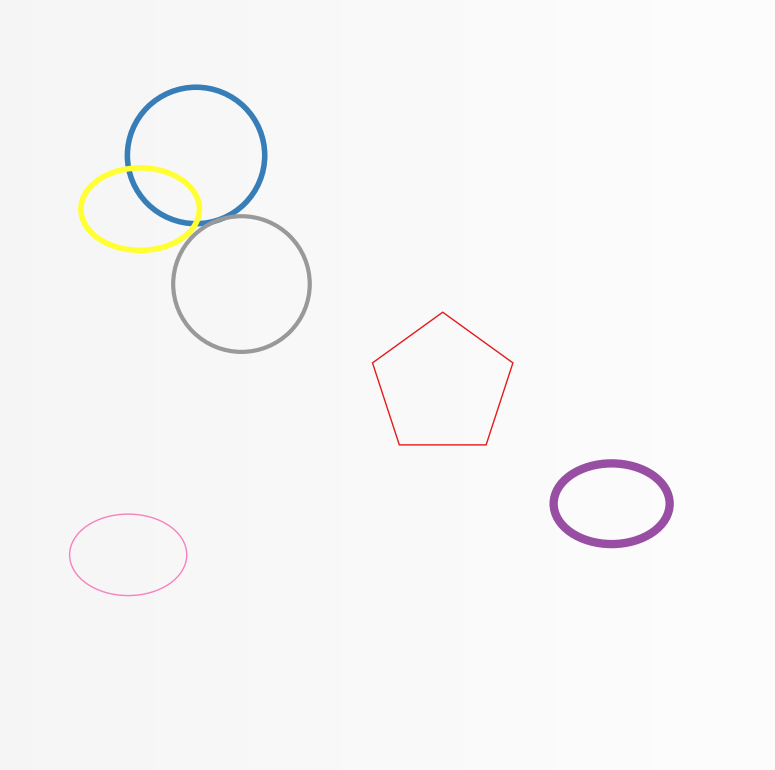[{"shape": "pentagon", "thickness": 0.5, "radius": 0.48, "center": [0.571, 0.499]}, {"shape": "circle", "thickness": 2, "radius": 0.44, "center": [0.253, 0.798]}, {"shape": "oval", "thickness": 3, "radius": 0.37, "center": [0.789, 0.346]}, {"shape": "oval", "thickness": 2, "radius": 0.38, "center": [0.181, 0.728]}, {"shape": "oval", "thickness": 0.5, "radius": 0.38, "center": [0.165, 0.279]}, {"shape": "circle", "thickness": 1.5, "radius": 0.44, "center": [0.312, 0.631]}]